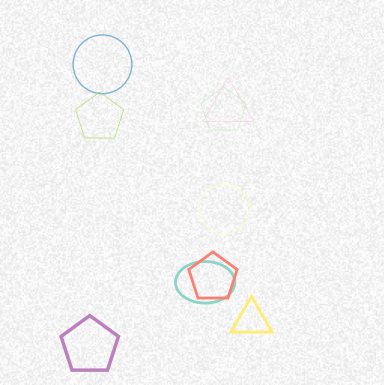[{"shape": "oval", "thickness": 2, "radius": 0.39, "center": [0.533, 0.267]}, {"shape": "circle", "thickness": 0.5, "radius": 0.32, "center": [0.583, 0.457]}, {"shape": "pentagon", "thickness": 2, "radius": 0.33, "center": [0.553, 0.28]}, {"shape": "circle", "thickness": 1, "radius": 0.38, "center": [0.266, 0.833]}, {"shape": "pentagon", "thickness": 0.5, "radius": 0.33, "center": [0.259, 0.695]}, {"shape": "triangle", "thickness": 0.5, "radius": 0.38, "center": [0.593, 0.723]}, {"shape": "pentagon", "thickness": 2.5, "radius": 0.39, "center": [0.233, 0.102]}, {"shape": "pentagon", "thickness": 0.5, "radius": 0.31, "center": [0.581, 0.712]}, {"shape": "triangle", "thickness": 2, "radius": 0.31, "center": [0.653, 0.168]}]